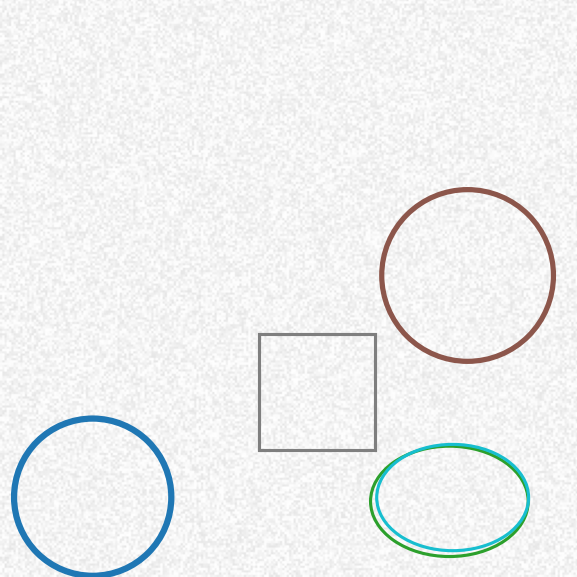[{"shape": "circle", "thickness": 3, "radius": 0.68, "center": [0.16, 0.138]}, {"shape": "oval", "thickness": 1.5, "radius": 0.68, "center": [0.778, 0.131]}, {"shape": "circle", "thickness": 2.5, "radius": 0.74, "center": [0.81, 0.522]}, {"shape": "square", "thickness": 1.5, "radius": 0.5, "center": [0.548, 0.321]}, {"shape": "oval", "thickness": 1.5, "radius": 0.66, "center": [0.784, 0.138]}]